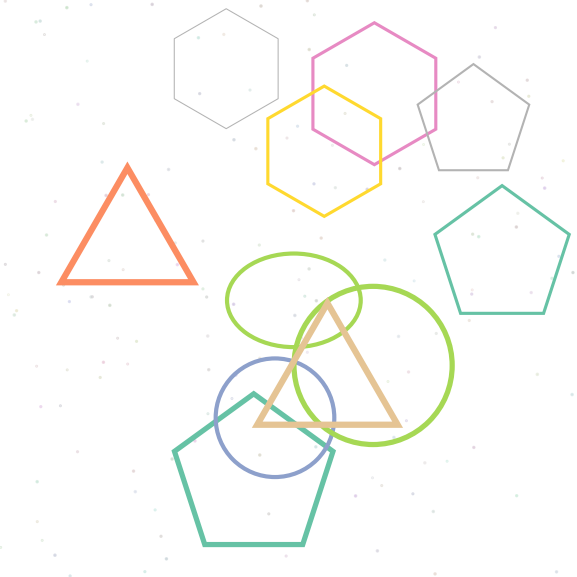[{"shape": "pentagon", "thickness": 1.5, "radius": 0.61, "center": [0.869, 0.555]}, {"shape": "pentagon", "thickness": 2.5, "radius": 0.72, "center": [0.439, 0.173]}, {"shape": "triangle", "thickness": 3, "radius": 0.66, "center": [0.221, 0.576]}, {"shape": "circle", "thickness": 2, "radius": 0.51, "center": [0.476, 0.276]}, {"shape": "hexagon", "thickness": 1.5, "radius": 0.61, "center": [0.648, 0.837]}, {"shape": "oval", "thickness": 2, "radius": 0.58, "center": [0.509, 0.479]}, {"shape": "circle", "thickness": 2.5, "radius": 0.68, "center": [0.646, 0.366]}, {"shape": "hexagon", "thickness": 1.5, "radius": 0.56, "center": [0.561, 0.737]}, {"shape": "triangle", "thickness": 3, "radius": 0.7, "center": [0.567, 0.334]}, {"shape": "hexagon", "thickness": 0.5, "radius": 0.52, "center": [0.392, 0.88]}, {"shape": "pentagon", "thickness": 1, "radius": 0.51, "center": [0.82, 0.787]}]